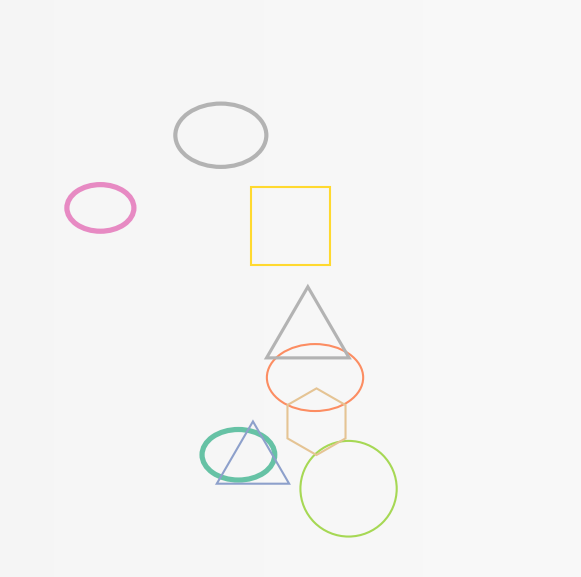[{"shape": "oval", "thickness": 2.5, "radius": 0.31, "center": [0.41, 0.212]}, {"shape": "oval", "thickness": 1, "radius": 0.41, "center": [0.542, 0.345]}, {"shape": "triangle", "thickness": 1, "radius": 0.36, "center": [0.435, 0.198]}, {"shape": "oval", "thickness": 2.5, "radius": 0.29, "center": [0.173, 0.639]}, {"shape": "circle", "thickness": 1, "radius": 0.41, "center": [0.6, 0.153]}, {"shape": "square", "thickness": 1, "radius": 0.34, "center": [0.5, 0.608]}, {"shape": "hexagon", "thickness": 1, "radius": 0.29, "center": [0.545, 0.269]}, {"shape": "triangle", "thickness": 1.5, "radius": 0.41, "center": [0.53, 0.42]}, {"shape": "oval", "thickness": 2, "radius": 0.39, "center": [0.38, 0.765]}]